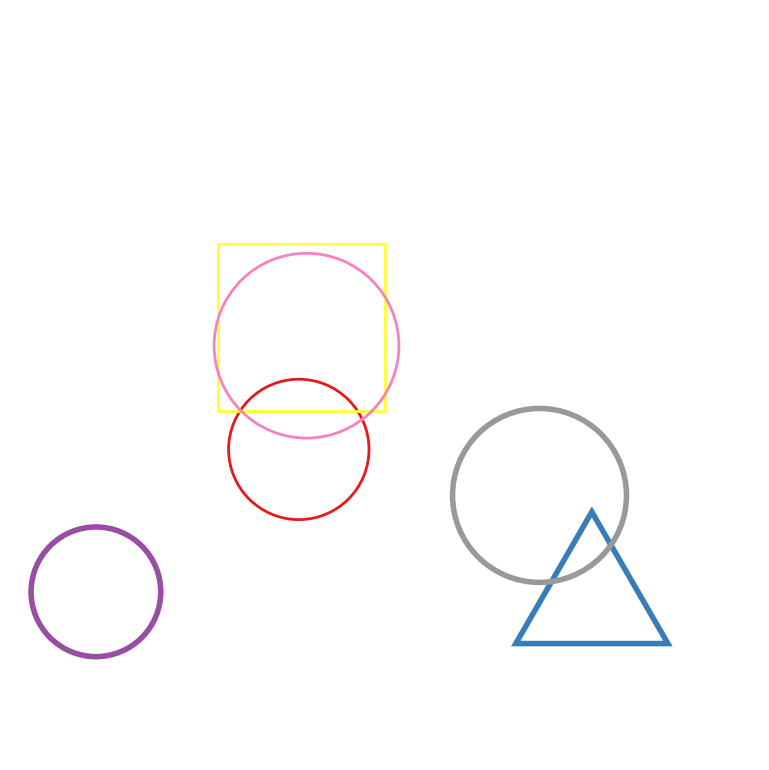[{"shape": "circle", "thickness": 1, "radius": 0.46, "center": [0.388, 0.416]}, {"shape": "triangle", "thickness": 2, "radius": 0.57, "center": [0.769, 0.221]}, {"shape": "circle", "thickness": 2, "radius": 0.42, "center": [0.125, 0.231]}, {"shape": "square", "thickness": 1, "radius": 0.54, "center": [0.392, 0.575]}, {"shape": "circle", "thickness": 1, "radius": 0.6, "center": [0.398, 0.551]}, {"shape": "circle", "thickness": 2, "radius": 0.56, "center": [0.701, 0.357]}]